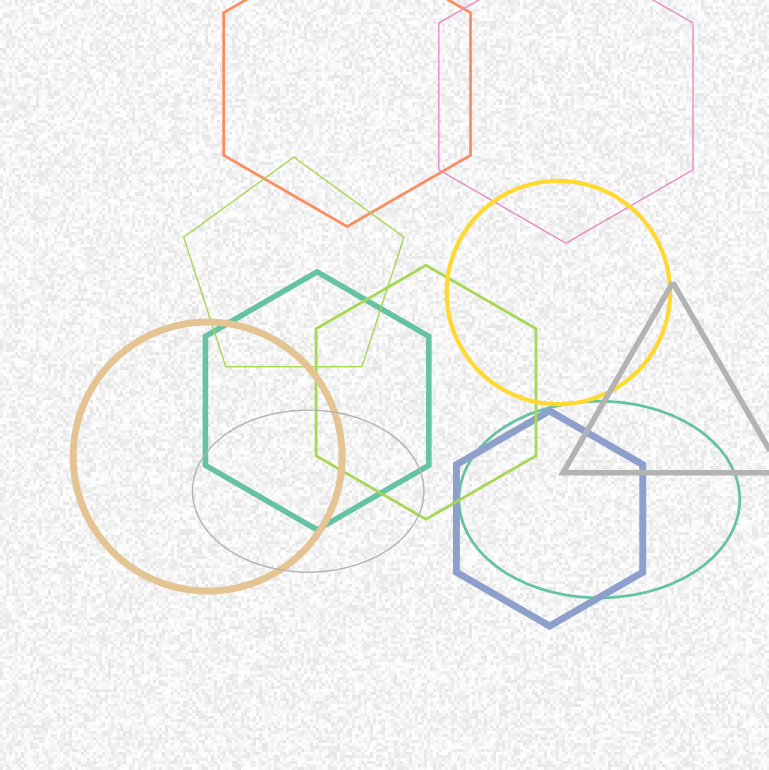[{"shape": "hexagon", "thickness": 2, "radius": 0.84, "center": [0.412, 0.479]}, {"shape": "oval", "thickness": 1, "radius": 0.91, "center": [0.778, 0.351]}, {"shape": "hexagon", "thickness": 1, "radius": 0.93, "center": [0.451, 0.891]}, {"shape": "hexagon", "thickness": 2.5, "radius": 0.7, "center": [0.714, 0.327]}, {"shape": "hexagon", "thickness": 0.5, "radius": 0.95, "center": [0.735, 0.875]}, {"shape": "hexagon", "thickness": 1, "radius": 0.82, "center": [0.553, 0.491]}, {"shape": "pentagon", "thickness": 0.5, "radius": 0.75, "center": [0.382, 0.645]}, {"shape": "circle", "thickness": 1.5, "radius": 0.73, "center": [0.725, 0.62]}, {"shape": "circle", "thickness": 2.5, "radius": 0.87, "center": [0.27, 0.407]}, {"shape": "oval", "thickness": 0.5, "radius": 0.75, "center": [0.4, 0.362]}, {"shape": "triangle", "thickness": 2, "radius": 0.82, "center": [0.874, 0.468]}]